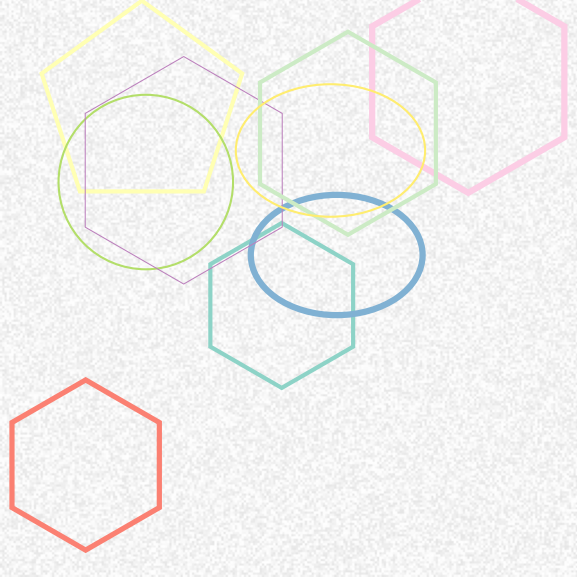[{"shape": "hexagon", "thickness": 2, "radius": 0.71, "center": [0.488, 0.47]}, {"shape": "pentagon", "thickness": 2, "radius": 0.91, "center": [0.246, 0.815]}, {"shape": "hexagon", "thickness": 2.5, "radius": 0.74, "center": [0.148, 0.194]}, {"shape": "oval", "thickness": 3, "radius": 0.74, "center": [0.583, 0.558]}, {"shape": "circle", "thickness": 1, "radius": 0.76, "center": [0.252, 0.684]}, {"shape": "hexagon", "thickness": 3, "radius": 0.96, "center": [0.811, 0.857]}, {"shape": "hexagon", "thickness": 0.5, "radius": 0.98, "center": [0.318, 0.704]}, {"shape": "hexagon", "thickness": 2, "radius": 0.88, "center": [0.603, 0.768]}, {"shape": "oval", "thickness": 1, "radius": 0.82, "center": [0.572, 0.739]}]